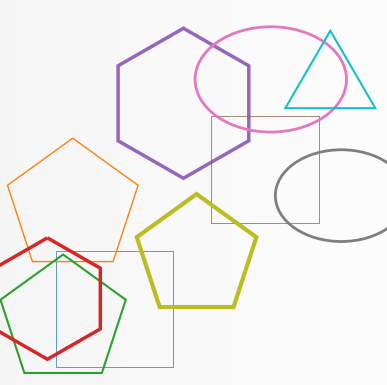[{"shape": "square", "thickness": 0.5, "radius": 0.76, "center": [0.295, 0.198]}, {"shape": "pentagon", "thickness": 1, "radius": 0.89, "center": [0.188, 0.464]}, {"shape": "pentagon", "thickness": 1.5, "radius": 0.85, "center": [0.163, 0.169]}, {"shape": "hexagon", "thickness": 2.5, "radius": 0.79, "center": [0.122, 0.225]}, {"shape": "hexagon", "thickness": 2.5, "radius": 0.97, "center": [0.473, 0.732]}, {"shape": "square", "thickness": 0.5, "radius": 0.69, "center": [0.684, 0.56]}, {"shape": "oval", "thickness": 2, "radius": 0.98, "center": [0.699, 0.794]}, {"shape": "oval", "thickness": 2, "radius": 0.85, "center": [0.881, 0.492]}, {"shape": "pentagon", "thickness": 3, "radius": 0.81, "center": [0.507, 0.334]}, {"shape": "triangle", "thickness": 1.5, "radius": 0.67, "center": [0.852, 0.786]}]